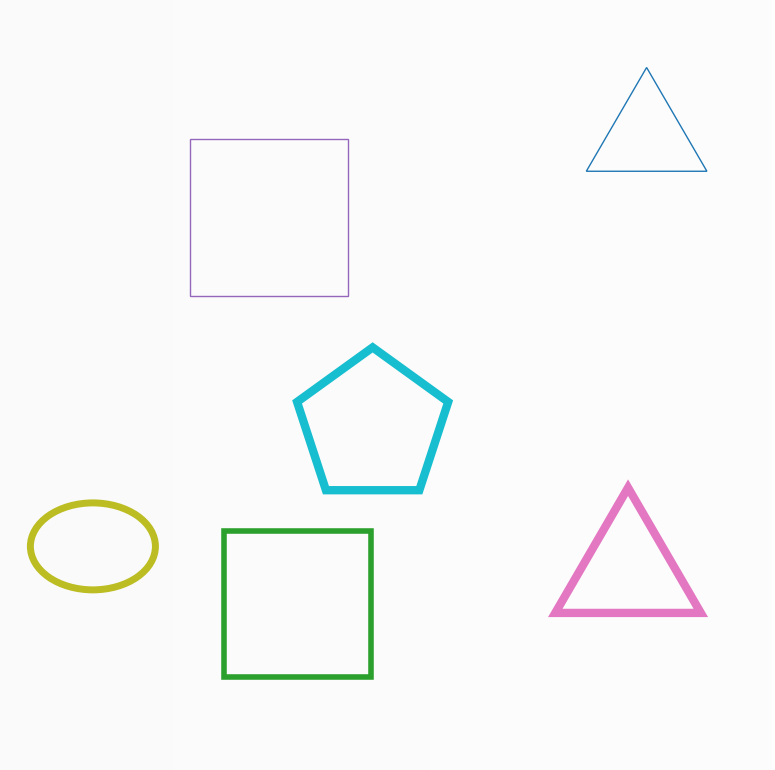[{"shape": "triangle", "thickness": 0.5, "radius": 0.45, "center": [0.834, 0.822]}, {"shape": "square", "thickness": 2, "radius": 0.47, "center": [0.384, 0.215]}, {"shape": "square", "thickness": 0.5, "radius": 0.51, "center": [0.347, 0.717]}, {"shape": "triangle", "thickness": 3, "radius": 0.54, "center": [0.81, 0.258]}, {"shape": "oval", "thickness": 2.5, "radius": 0.4, "center": [0.12, 0.29]}, {"shape": "pentagon", "thickness": 3, "radius": 0.51, "center": [0.481, 0.446]}]